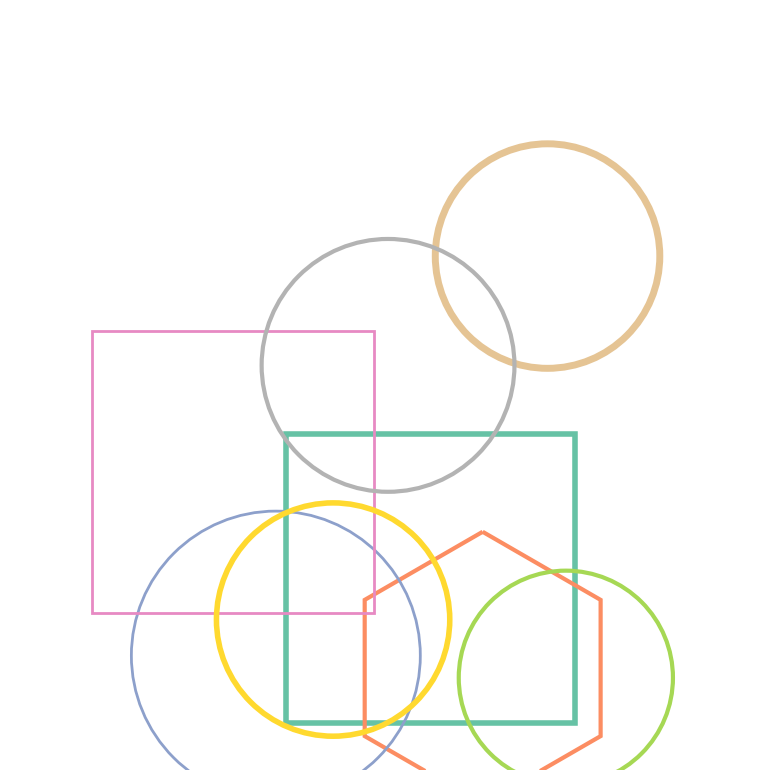[{"shape": "square", "thickness": 2, "radius": 0.94, "center": [0.559, 0.248]}, {"shape": "hexagon", "thickness": 1.5, "radius": 0.88, "center": [0.627, 0.132]}, {"shape": "circle", "thickness": 1, "radius": 0.94, "center": [0.358, 0.149]}, {"shape": "square", "thickness": 1, "radius": 0.91, "center": [0.302, 0.387]}, {"shape": "circle", "thickness": 1.5, "radius": 0.7, "center": [0.735, 0.12]}, {"shape": "circle", "thickness": 2, "radius": 0.76, "center": [0.433, 0.195]}, {"shape": "circle", "thickness": 2.5, "radius": 0.73, "center": [0.711, 0.667]}, {"shape": "circle", "thickness": 1.5, "radius": 0.82, "center": [0.504, 0.525]}]